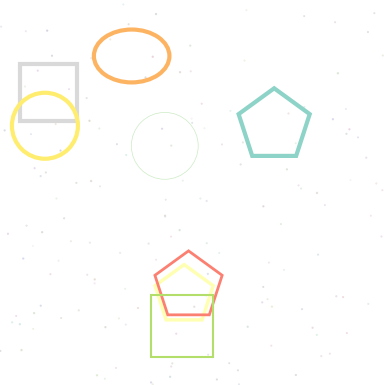[{"shape": "pentagon", "thickness": 3, "radius": 0.49, "center": [0.712, 0.674]}, {"shape": "pentagon", "thickness": 2.5, "radius": 0.4, "center": [0.478, 0.233]}, {"shape": "pentagon", "thickness": 2, "radius": 0.46, "center": [0.49, 0.257]}, {"shape": "oval", "thickness": 3, "radius": 0.49, "center": [0.342, 0.855]}, {"shape": "square", "thickness": 1.5, "radius": 0.4, "center": [0.473, 0.153]}, {"shape": "square", "thickness": 3, "radius": 0.37, "center": [0.126, 0.76]}, {"shape": "circle", "thickness": 0.5, "radius": 0.43, "center": [0.428, 0.621]}, {"shape": "circle", "thickness": 3, "radius": 0.43, "center": [0.117, 0.673]}]